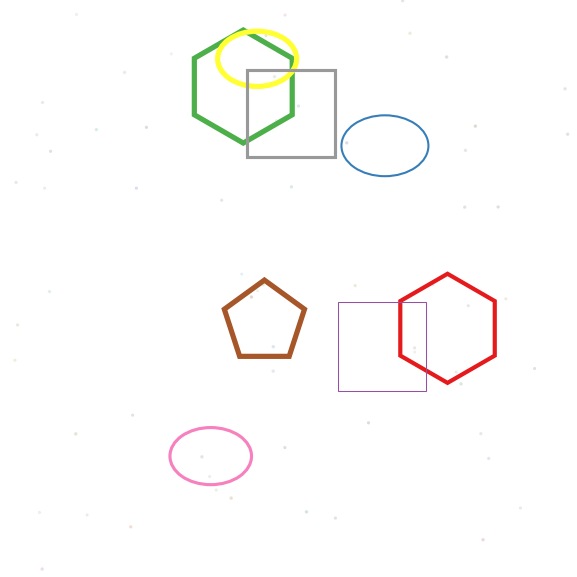[{"shape": "hexagon", "thickness": 2, "radius": 0.47, "center": [0.775, 0.431]}, {"shape": "oval", "thickness": 1, "radius": 0.38, "center": [0.667, 0.747]}, {"shape": "hexagon", "thickness": 2.5, "radius": 0.49, "center": [0.421, 0.849]}, {"shape": "square", "thickness": 0.5, "radius": 0.38, "center": [0.662, 0.399]}, {"shape": "oval", "thickness": 2.5, "radius": 0.34, "center": [0.445, 0.897]}, {"shape": "pentagon", "thickness": 2.5, "radius": 0.36, "center": [0.458, 0.441]}, {"shape": "oval", "thickness": 1.5, "radius": 0.35, "center": [0.365, 0.209]}, {"shape": "square", "thickness": 1.5, "radius": 0.38, "center": [0.504, 0.802]}]